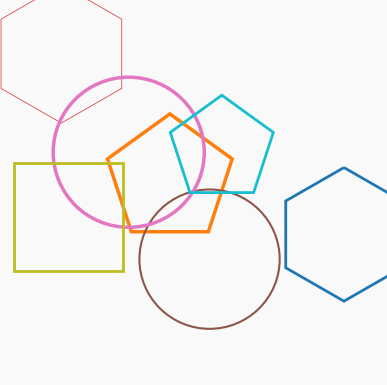[{"shape": "hexagon", "thickness": 2, "radius": 0.87, "center": [0.888, 0.391]}, {"shape": "pentagon", "thickness": 2.5, "radius": 0.85, "center": [0.438, 0.535]}, {"shape": "hexagon", "thickness": 0.5, "radius": 0.9, "center": [0.158, 0.86]}, {"shape": "circle", "thickness": 1.5, "radius": 0.9, "center": [0.541, 0.327]}, {"shape": "circle", "thickness": 2.5, "radius": 0.97, "center": [0.332, 0.605]}, {"shape": "square", "thickness": 2, "radius": 0.7, "center": [0.176, 0.438]}, {"shape": "pentagon", "thickness": 2, "radius": 0.7, "center": [0.572, 0.613]}]